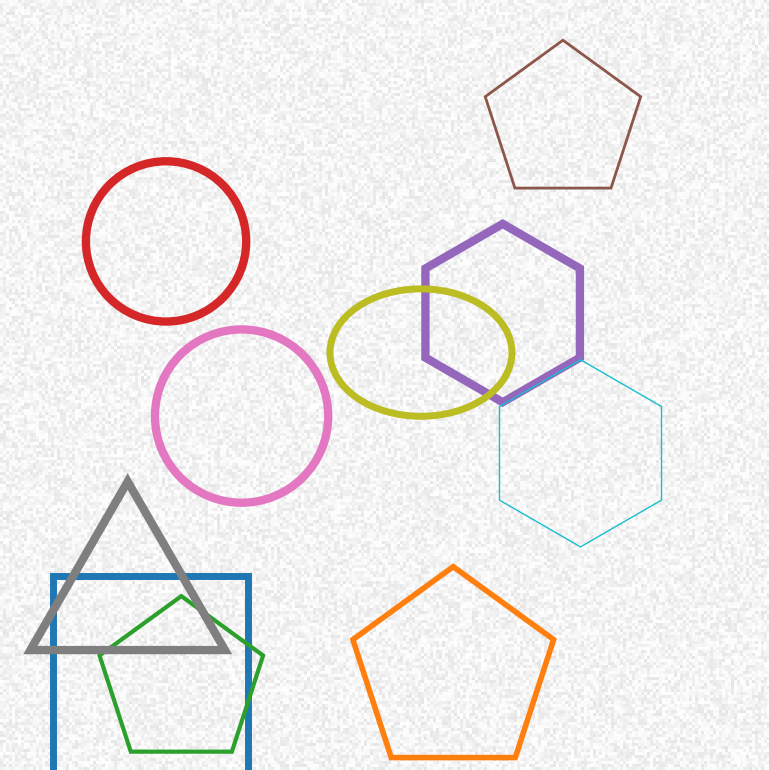[{"shape": "square", "thickness": 2.5, "radius": 0.64, "center": [0.195, 0.125]}, {"shape": "pentagon", "thickness": 2, "radius": 0.69, "center": [0.589, 0.127]}, {"shape": "pentagon", "thickness": 1.5, "radius": 0.56, "center": [0.235, 0.114]}, {"shape": "circle", "thickness": 3, "radius": 0.52, "center": [0.216, 0.686]}, {"shape": "hexagon", "thickness": 3, "radius": 0.58, "center": [0.653, 0.593]}, {"shape": "pentagon", "thickness": 1, "radius": 0.53, "center": [0.731, 0.842]}, {"shape": "circle", "thickness": 3, "radius": 0.56, "center": [0.314, 0.46]}, {"shape": "triangle", "thickness": 3, "radius": 0.73, "center": [0.166, 0.229]}, {"shape": "oval", "thickness": 2.5, "radius": 0.59, "center": [0.547, 0.542]}, {"shape": "hexagon", "thickness": 0.5, "radius": 0.61, "center": [0.754, 0.411]}]